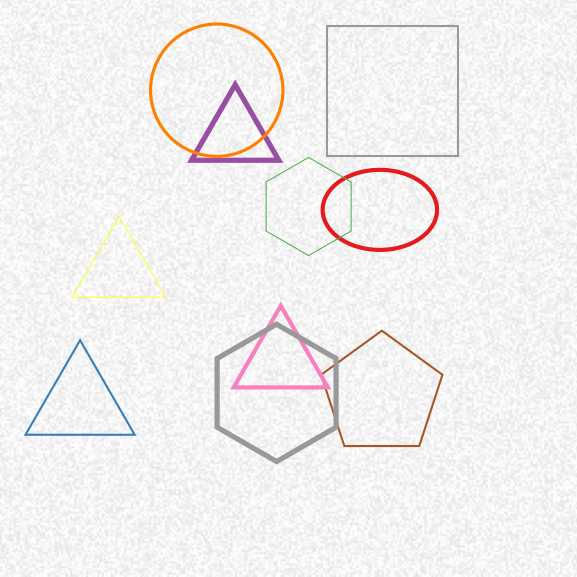[{"shape": "oval", "thickness": 2, "radius": 0.5, "center": [0.658, 0.636]}, {"shape": "triangle", "thickness": 1, "radius": 0.55, "center": [0.139, 0.301]}, {"shape": "hexagon", "thickness": 0.5, "radius": 0.42, "center": [0.534, 0.642]}, {"shape": "triangle", "thickness": 2.5, "radius": 0.44, "center": [0.407, 0.765]}, {"shape": "circle", "thickness": 1.5, "radius": 0.57, "center": [0.375, 0.843]}, {"shape": "triangle", "thickness": 0.5, "radius": 0.47, "center": [0.206, 0.531]}, {"shape": "pentagon", "thickness": 1, "radius": 0.55, "center": [0.661, 0.316]}, {"shape": "triangle", "thickness": 2, "radius": 0.47, "center": [0.486, 0.375]}, {"shape": "square", "thickness": 1, "radius": 0.56, "center": [0.68, 0.841]}, {"shape": "hexagon", "thickness": 2.5, "radius": 0.59, "center": [0.479, 0.319]}]